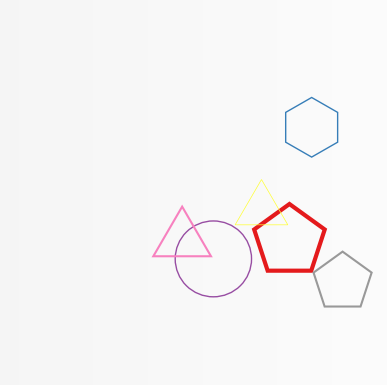[{"shape": "pentagon", "thickness": 3, "radius": 0.48, "center": [0.747, 0.374]}, {"shape": "hexagon", "thickness": 1, "radius": 0.39, "center": [0.804, 0.669]}, {"shape": "circle", "thickness": 1, "radius": 0.49, "center": [0.551, 0.328]}, {"shape": "triangle", "thickness": 0.5, "radius": 0.39, "center": [0.675, 0.455]}, {"shape": "triangle", "thickness": 1.5, "radius": 0.43, "center": [0.47, 0.377]}, {"shape": "pentagon", "thickness": 1.5, "radius": 0.39, "center": [0.884, 0.268]}]